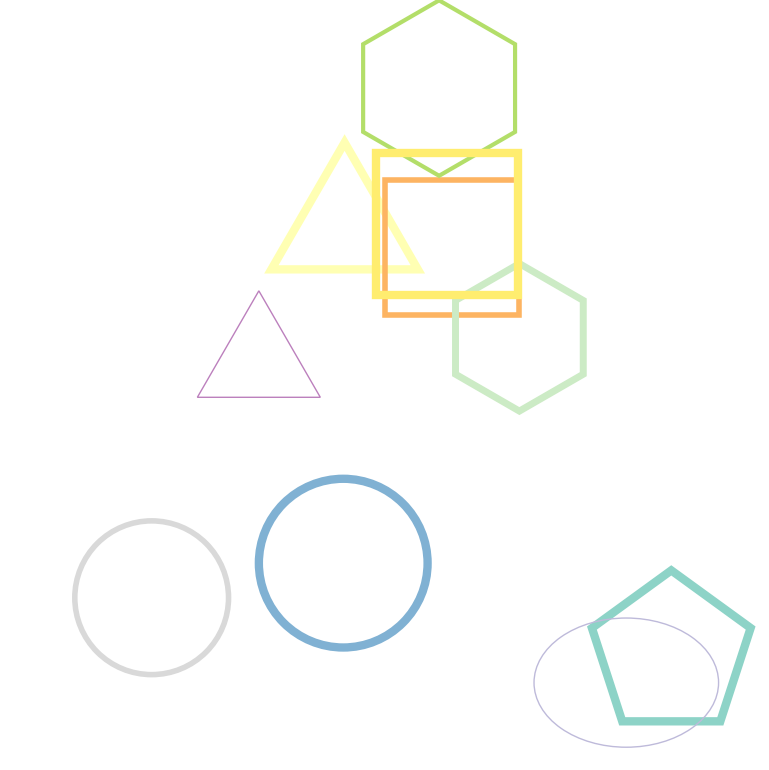[{"shape": "pentagon", "thickness": 3, "radius": 0.54, "center": [0.872, 0.151]}, {"shape": "triangle", "thickness": 3, "radius": 0.55, "center": [0.448, 0.705]}, {"shape": "oval", "thickness": 0.5, "radius": 0.6, "center": [0.813, 0.113]}, {"shape": "circle", "thickness": 3, "radius": 0.55, "center": [0.446, 0.269]}, {"shape": "square", "thickness": 2, "radius": 0.44, "center": [0.587, 0.678]}, {"shape": "hexagon", "thickness": 1.5, "radius": 0.57, "center": [0.57, 0.886]}, {"shape": "circle", "thickness": 2, "radius": 0.5, "center": [0.197, 0.224]}, {"shape": "triangle", "thickness": 0.5, "radius": 0.46, "center": [0.336, 0.53]}, {"shape": "hexagon", "thickness": 2.5, "radius": 0.48, "center": [0.675, 0.562]}, {"shape": "square", "thickness": 3, "radius": 0.46, "center": [0.581, 0.709]}]